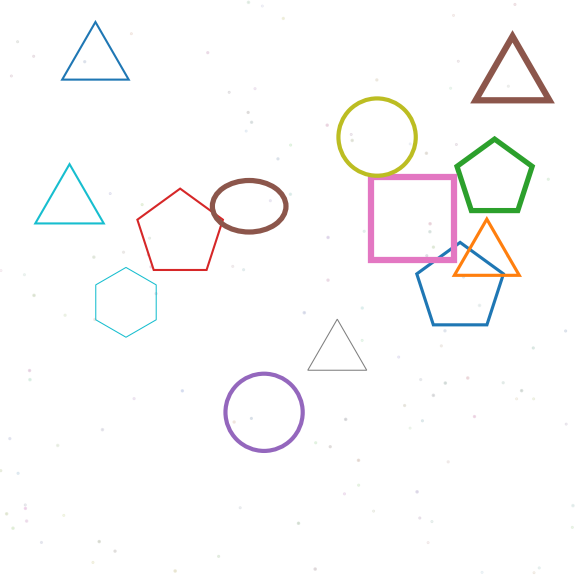[{"shape": "pentagon", "thickness": 1.5, "radius": 0.39, "center": [0.797, 0.5]}, {"shape": "triangle", "thickness": 1, "radius": 0.33, "center": [0.165, 0.895]}, {"shape": "triangle", "thickness": 1.5, "radius": 0.32, "center": [0.843, 0.555]}, {"shape": "pentagon", "thickness": 2.5, "radius": 0.34, "center": [0.856, 0.69]}, {"shape": "pentagon", "thickness": 1, "radius": 0.39, "center": [0.312, 0.595]}, {"shape": "circle", "thickness": 2, "radius": 0.33, "center": [0.457, 0.285]}, {"shape": "oval", "thickness": 2.5, "radius": 0.32, "center": [0.431, 0.642]}, {"shape": "triangle", "thickness": 3, "radius": 0.37, "center": [0.887, 0.862]}, {"shape": "square", "thickness": 3, "radius": 0.36, "center": [0.714, 0.621]}, {"shape": "triangle", "thickness": 0.5, "radius": 0.29, "center": [0.584, 0.388]}, {"shape": "circle", "thickness": 2, "radius": 0.33, "center": [0.653, 0.762]}, {"shape": "triangle", "thickness": 1, "radius": 0.34, "center": [0.12, 0.646]}, {"shape": "hexagon", "thickness": 0.5, "radius": 0.3, "center": [0.218, 0.476]}]